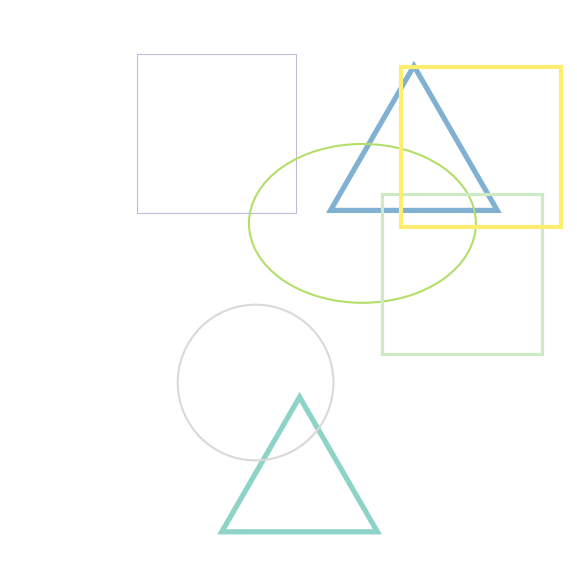[{"shape": "triangle", "thickness": 2.5, "radius": 0.78, "center": [0.519, 0.156]}, {"shape": "square", "thickness": 0.5, "radius": 0.69, "center": [0.375, 0.767]}, {"shape": "triangle", "thickness": 2.5, "radius": 0.83, "center": [0.717, 0.718]}, {"shape": "oval", "thickness": 1, "radius": 0.98, "center": [0.628, 0.612]}, {"shape": "circle", "thickness": 1, "radius": 0.67, "center": [0.443, 0.337]}, {"shape": "square", "thickness": 1.5, "radius": 0.69, "center": [0.8, 0.525]}, {"shape": "square", "thickness": 2, "radius": 0.69, "center": [0.832, 0.744]}]